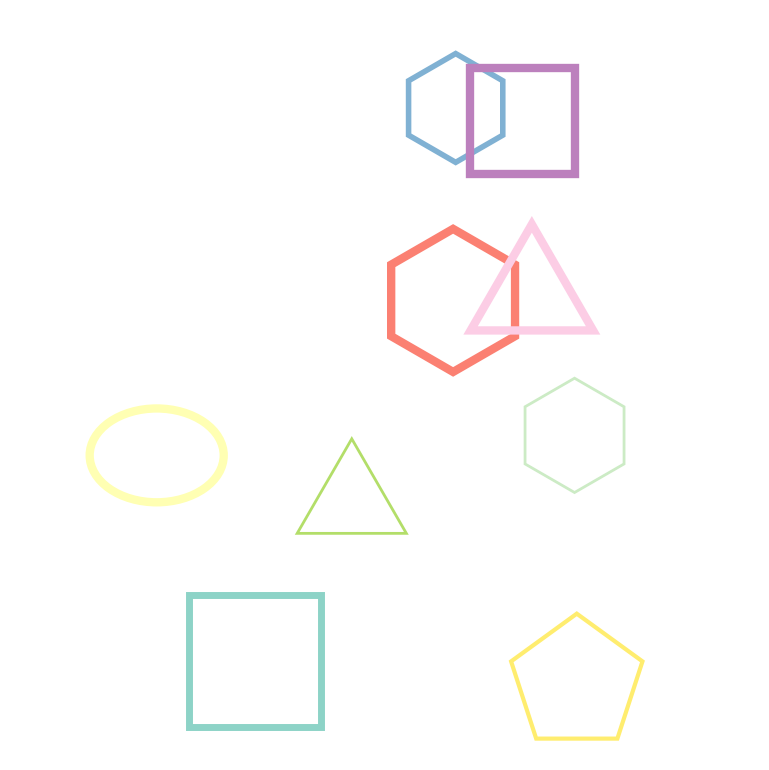[{"shape": "square", "thickness": 2.5, "radius": 0.43, "center": [0.332, 0.142]}, {"shape": "oval", "thickness": 3, "radius": 0.44, "center": [0.204, 0.409]}, {"shape": "hexagon", "thickness": 3, "radius": 0.46, "center": [0.588, 0.61]}, {"shape": "hexagon", "thickness": 2, "radius": 0.35, "center": [0.592, 0.86]}, {"shape": "triangle", "thickness": 1, "radius": 0.41, "center": [0.457, 0.348]}, {"shape": "triangle", "thickness": 3, "radius": 0.46, "center": [0.691, 0.617]}, {"shape": "square", "thickness": 3, "radius": 0.34, "center": [0.679, 0.843]}, {"shape": "hexagon", "thickness": 1, "radius": 0.37, "center": [0.746, 0.435]}, {"shape": "pentagon", "thickness": 1.5, "radius": 0.45, "center": [0.749, 0.113]}]